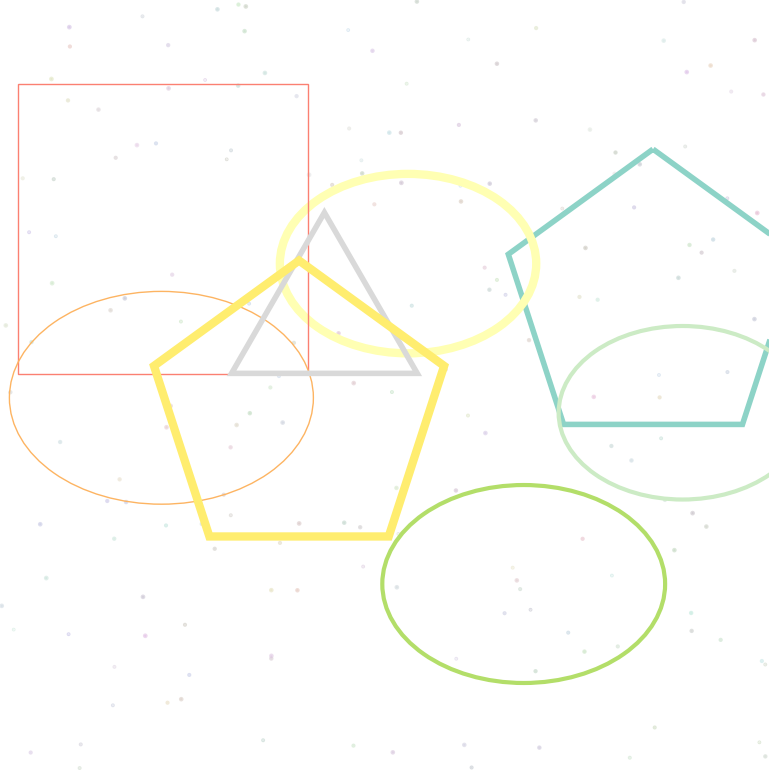[{"shape": "pentagon", "thickness": 2, "radius": 0.99, "center": [0.848, 0.609]}, {"shape": "oval", "thickness": 3, "radius": 0.83, "center": [0.53, 0.658]}, {"shape": "square", "thickness": 0.5, "radius": 0.94, "center": [0.211, 0.703]}, {"shape": "oval", "thickness": 0.5, "radius": 0.99, "center": [0.21, 0.483]}, {"shape": "oval", "thickness": 1.5, "radius": 0.92, "center": [0.68, 0.242]}, {"shape": "triangle", "thickness": 2, "radius": 0.7, "center": [0.421, 0.585]}, {"shape": "oval", "thickness": 1.5, "radius": 0.8, "center": [0.886, 0.464]}, {"shape": "pentagon", "thickness": 3, "radius": 0.99, "center": [0.388, 0.464]}]